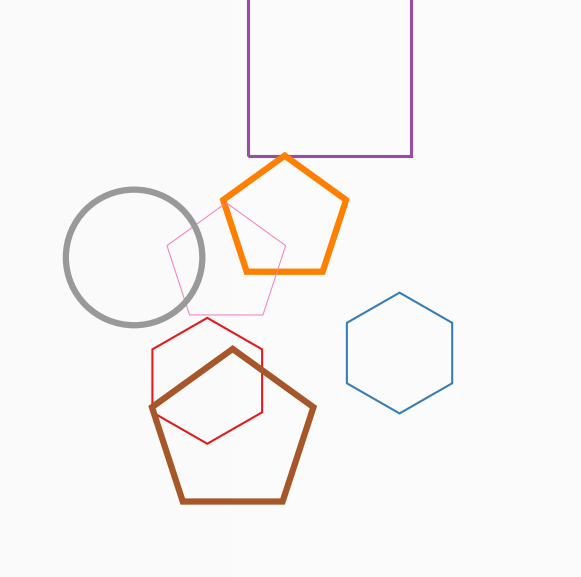[{"shape": "hexagon", "thickness": 1, "radius": 0.54, "center": [0.357, 0.34]}, {"shape": "hexagon", "thickness": 1, "radius": 0.52, "center": [0.687, 0.388]}, {"shape": "square", "thickness": 1.5, "radius": 0.7, "center": [0.567, 0.869]}, {"shape": "pentagon", "thickness": 3, "radius": 0.56, "center": [0.49, 0.619]}, {"shape": "pentagon", "thickness": 3, "radius": 0.73, "center": [0.4, 0.249]}, {"shape": "pentagon", "thickness": 0.5, "radius": 0.54, "center": [0.389, 0.541]}, {"shape": "circle", "thickness": 3, "radius": 0.59, "center": [0.231, 0.553]}]